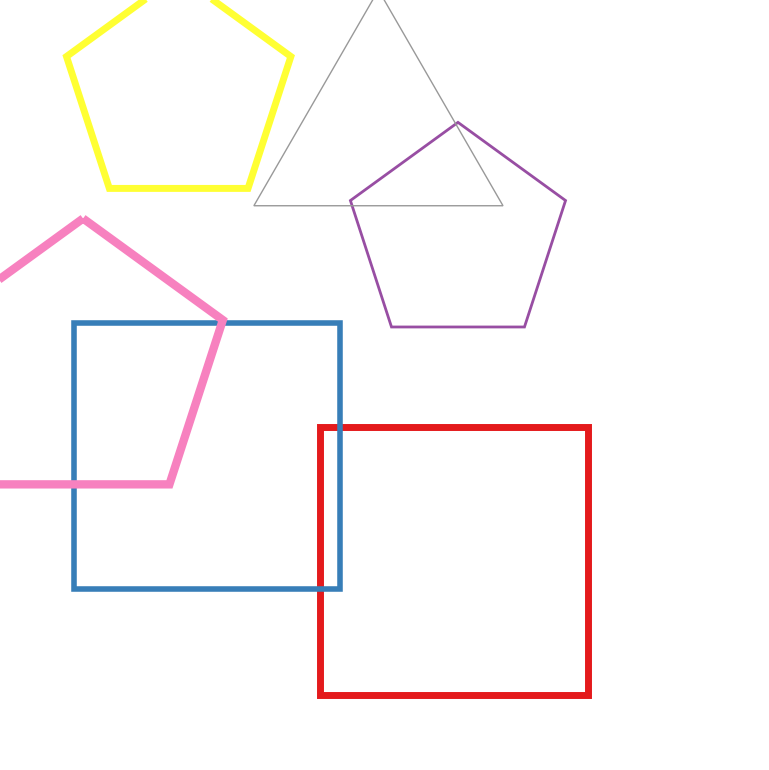[{"shape": "square", "thickness": 2.5, "radius": 0.87, "center": [0.59, 0.271]}, {"shape": "square", "thickness": 2, "radius": 0.86, "center": [0.269, 0.408]}, {"shape": "pentagon", "thickness": 1, "radius": 0.73, "center": [0.595, 0.694]}, {"shape": "pentagon", "thickness": 2.5, "radius": 0.77, "center": [0.232, 0.879]}, {"shape": "pentagon", "thickness": 3, "radius": 0.95, "center": [0.108, 0.525]}, {"shape": "triangle", "thickness": 0.5, "radius": 0.93, "center": [0.491, 0.826]}]